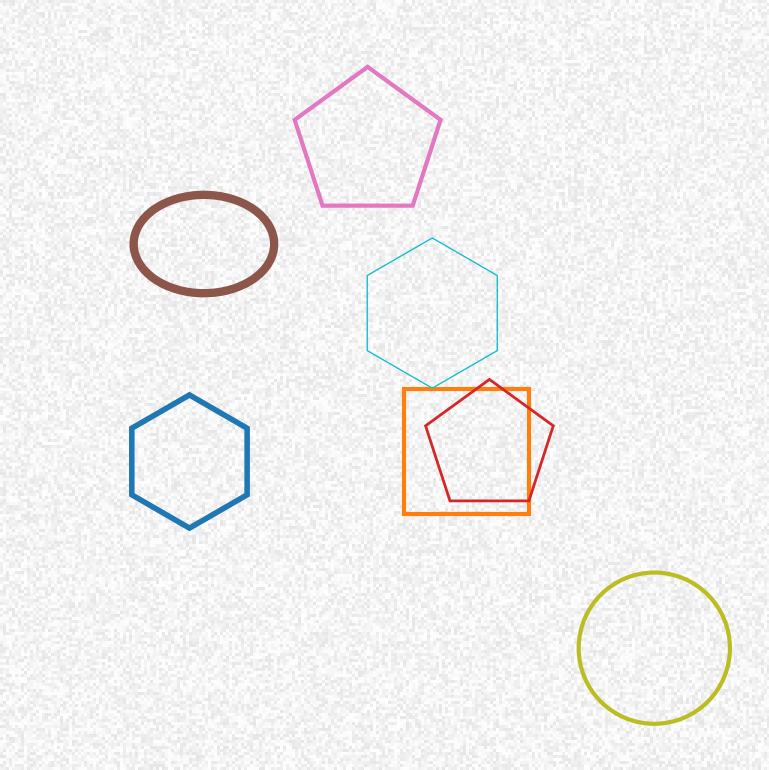[{"shape": "hexagon", "thickness": 2, "radius": 0.43, "center": [0.246, 0.401]}, {"shape": "square", "thickness": 1.5, "radius": 0.4, "center": [0.606, 0.414]}, {"shape": "pentagon", "thickness": 1, "radius": 0.44, "center": [0.636, 0.42]}, {"shape": "oval", "thickness": 3, "radius": 0.46, "center": [0.265, 0.683]}, {"shape": "pentagon", "thickness": 1.5, "radius": 0.5, "center": [0.477, 0.814]}, {"shape": "circle", "thickness": 1.5, "radius": 0.49, "center": [0.85, 0.158]}, {"shape": "hexagon", "thickness": 0.5, "radius": 0.49, "center": [0.561, 0.593]}]